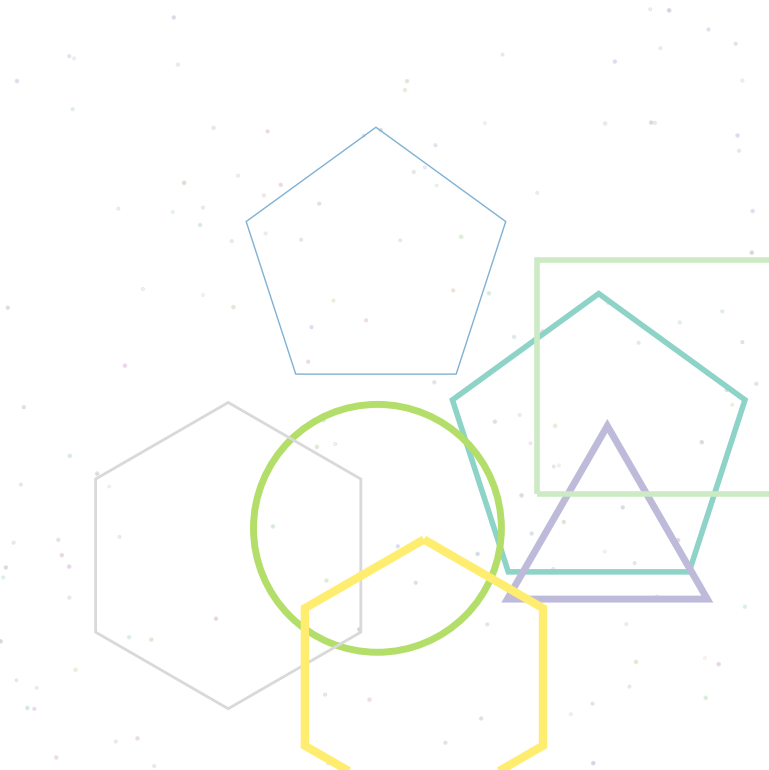[{"shape": "pentagon", "thickness": 2, "radius": 1.0, "center": [0.778, 0.419]}, {"shape": "triangle", "thickness": 2.5, "radius": 0.75, "center": [0.789, 0.297]}, {"shape": "pentagon", "thickness": 0.5, "radius": 0.89, "center": [0.488, 0.658]}, {"shape": "circle", "thickness": 2.5, "radius": 0.8, "center": [0.49, 0.314]}, {"shape": "hexagon", "thickness": 1, "radius": 0.99, "center": [0.296, 0.278]}, {"shape": "square", "thickness": 2, "radius": 0.76, "center": [0.849, 0.51]}, {"shape": "hexagon", "thickness": 3, "radius": 0.89, "center": [0.551, 0.121]}]